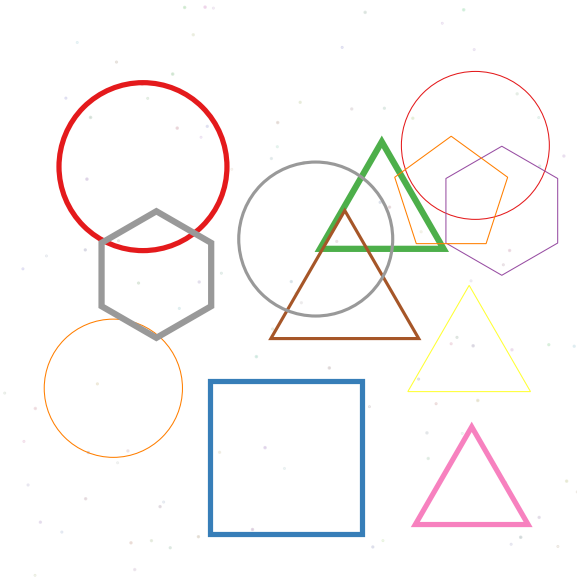[{"shape": "circle", "thickness": 0.5, "radius": 0.64, "center": [0.823, 0.747]}, {"shape": "circle", "thickness": 2.5, "radius": 0.73, "center": [0.248, 0.711]}, {"shape": "square", "thickness": 2.5, "radius": 0.66, "center": [0.495, 0.207]}, {"shape": "triangle", "thickness": 3, "radius": 0.62, "center": [0.661, 0.63]}, {"shape": "hexagon", "thickness": 0.5, "radius": 0.56, "center": [0.869, 0.634]}, {"shape": "pentagon", "thickness": 0.5, "radius": 0.51, "center": [0.781, 0.66]}, {"shape": "circle", "thickness": 0.5, "radius": 0.6, "center": [0.196, 0.327]}, {"shape": "triangle", "thickness": 0.5, "radius": 0.61, "center": [0.812, 0.382]}, {"shape": "triangle", "thickness": 1.5, "radius": 0.74, "center": [0.597, 0.487]}, {"shape": "triangle", "thickness": 2.5, "radius": 0.56, "center": [0.817, 0.147]}, {"shape": "hexagon", "thickness": 3, "radius": 0.55, "center": [0.271, 0.524]}, {"shape": "circle", "thickness": 1.5, "radius": 0.67, "center": [0.547, 0.585]}]